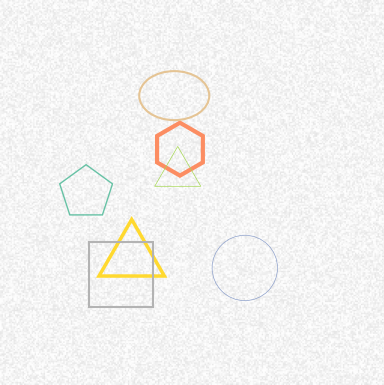[{"shape": "pentagon", "thickness": 1, "radius": 0.36, "center": [0.224, 0.5]}, {"shape": "hexagon", "thickness": 3, "radius": 0.34, "center": [0.467, 0.613]}, {"shape": "circle", "thickness": 0.5, "radius": 0.42, "center": [0.636, 0.304]}, {"shape": "triangle", "thickness": 0.5, "radius": 0.35, "center": [0.462, 0.551]}, {"shape": "triangle", "thickness": 2.5, "radius": 0.49, "center": [0.342, 0.332]}, {"shape": "oval", "thickness": 1.5, "radius": 0.45, "center": [0.453, 0.752]}, {"shape": "square", "thickness": 1.5, "radius": 0.42, "center": [0.314, 0.288]}]